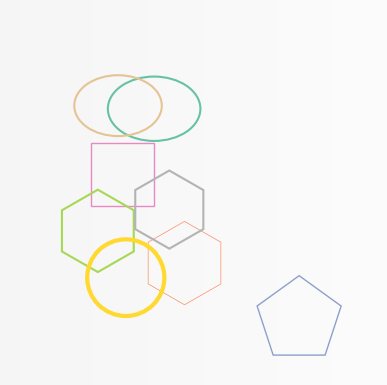[{"shape": "oval", "thickness": 1.5, "radius": 0.6, "center": [0.398, 0.718]}, {"shape": "hexagon", "thickness": 0.5, "radius": 0.54, "center": [0.476, 0.317]}, {"shape": "pentagon", "thickness": 1, "radius": 0.57, "center": [0.772, 0.17]}, {"shape": "square", "thickness": 1, "radius": 0.41, "center": [0.316, 0.547]}, {"shape": "hexagon", "thickness": 1.5, "radius": 0.53, "center": [0.253, 0.4]}, {"shape": "circle", "thickness": 3, "radius": 0.5, "center": [0.325, 0.279]}, {"shape": "oval", "thickness": 1.5, "radius": 0.56, "center": [0.305, 0.726]}, {"shape": "hexagon", "thickness": 1.5, "radius": 0.51, "center": [0.437, 0.456]}]